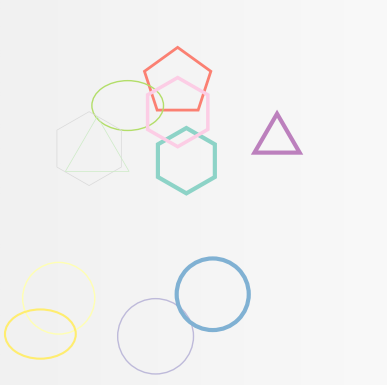[{"shape": "hexagon", "thickness": 3, "radius": 0.42, "center": [0.481, 0.583]}, {"shape": "circle", "thickness": 1, "radius": 0.47, "center": [0.152, 0.225]}, {"shape": "circle", "thickness": 1, "radius": 0.49, "center": [0.402, 0.126]}, {"shape": "pentagon", "thickness": 2, "radius": 0.45, "center": [0.458, 0.787]}, {"shape": "circle", "thickness": 3, "radius": 0.47, "center": [0.549, 0.236]}, {"shape": "oval", "thickness": 1, "radius": 0.46, "center": [0.33, 0.726]}, {"shape": "hexagon", "thickness": 2.5, "radius": 0.45, "center": [0.459, 0.709]}, {"shape": "hexagon", "thickness": 0.5, "radius": 0.48, "center": [0.23, 0.614]}, {"shape": "triangle", "thickness": 3, "radius": 0.34, "center": [0.715, 0.637]}, {"shape": "triangle", "thickness": 0.5, "radius": 0.47, "center": [0.251, 0.602]}, {"shape": "oval", "thickness": 1.5, "radius": 0.46, "center": [0.104, 0.132]}]